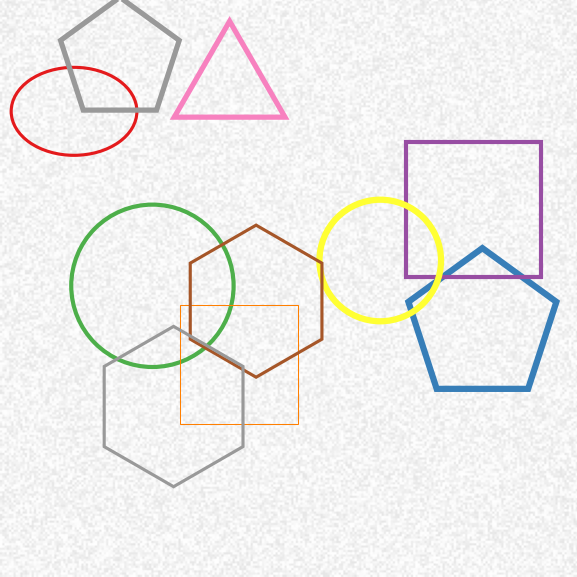[{"shape": "oval", "thickness": 1.5, "radius": 0.54, "center": [0.128, 0.806]}, {"shape": "pentagon", "thickness": 3, "radius": 0.67, "center": [0.835, 0.435]}, {"shape": "circle", "thickness": 2, "radius": 0.7, "center": [0.264, 0.504]}, {"shape": "square", "thickness": 2, "radius": 0.59, "center": [0.82, 0.637]}, {"shape": "square", "thickness": 0.5, "radius": 0.51, "center": [0.414, 0.368]}, {"shape": "circle", "thickness": 3, "radius": 0.53, "center": [0.658, 0.548]}, {"shape": "hexagon", "thickness": 1.5, "radius": 0.66, "center": [0.443, 0.478]}, {"shape": "triangle", "thickness": 2.5, "radius": 0.55, "center": [0.398, 0.852]}, {"shape": "hexagon", "thickness": 1.5, "radius": 0.69, "center": [0.301, 0.295]}, {"shape": "pentagon", "thickness": 2.5, "radius": 0.54, "center": [0.208, 0.896]}]